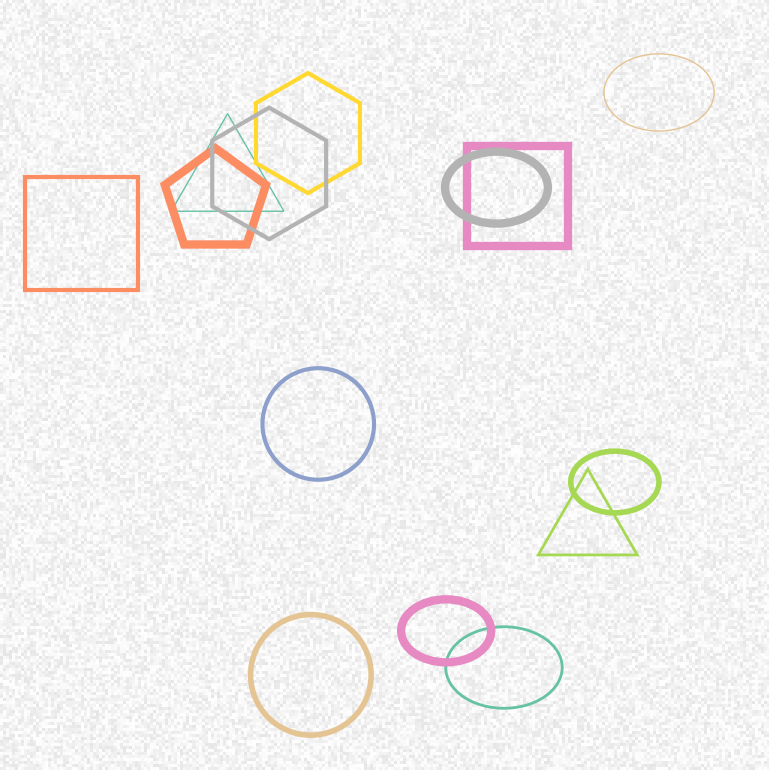[{"shape": "triangle", "thickness": 0.5, "radius": 0.42, "center": [0.296, 0.768]}, {"shape": "oval", "thickness": 1, "radius": 0.38, "center": [0.654, 0.133]}, {"shape": "pentagon", "thickness": 3, "radius": 0.35, "center": [0.28, 0.738]}, {"shape": "square", "thickness": 1.5, "radius": 0.37, "center": [0.106, 0.696]}, {"shape": "circle", "thickness": 1.5, "radius": 0.36, "center": [0.413, 0.449]}, {"shape": "square", "thickness": 3, "radius": 0.33, "center": [0.672, 0.745]}, {"shape": "oval", "thickness": 3, "radius": 0.29, "center": [0.579, 0.181]}, {"shape": "oval", "thickness": 2, "radius": 0.29, "center": [0.799, 0.374]}, {"shape": "triangle", "thickness": 1, "radius": 0.37, "center": [0.763, 0.316]}, {"shape": "hexagon", "thickness": 1.5, "radius": 0.39, "center": [0.4, 0.827]}, {"shape": "circle", "thickness": 2, "radius": 0.39, "center": [0.404, 0.124]}, {"shape": "oval", "thickness": 0.5, "radius": 0.36, "center": [0.856, 0.88]}, {"shape": "hexagon", "thickness": 1.5, "radius": 0.43, "center": [0.35, 0.775]}, {"shape": "oval", "thickness": 3, "radius": 0.33, "center": [0.645, 0.756]}]